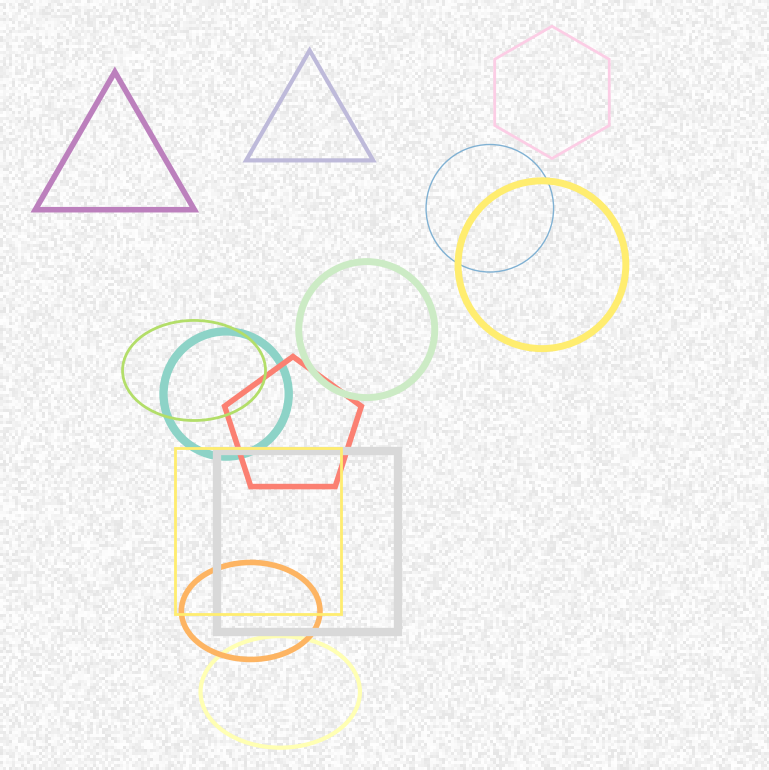[{"shape": "circle", "thickness": 3, "radius": 0.41, "center": [0.294, 0.488]}, {"shape": "oval", "thickness": 1.5, "radius": 0.52, "center": [0.364, 0.101]}, {"shape": "triangle", "thickness": 1.5, "radius": 0.48, "center": [0.402, 0.839]}, {"shape": "pentagon", "thickness": 2, "radius": 0.47, "center": [0.38, 0.444]}, {"shape": "circle", "thickness": 0.5, "radius": 0.41, "center": [0.636, 0.73]}, {"shape": "oval", "thickness": 2, "radius": 0.45, "center": [0.326, 0.207]}, {"shape": "oval", "thickness": 1, "radius": 0.46, "center": [0.252, 0.519]}, {"shape": "hexagon", "thickness": 1, "radius": 0.43, "center": [0.717, 0.88]}, {"shape": "square", "thickness": 3, "radius": 0.59, "center": [0.4, 0.297]}, {"shape": "triangle", "thickness": 2, "radius": 0.6, "center": [0.149, 0.787]}, {"shape": "circle", "thickness": 2.5, "radius": 0.44, "center": [0.476, 0.572]}, {"shape": "square", "thickness": 1, "radius": 0.54, "center": [0.335, 0.31]}, {"shape": "circle", "thickness": 2.5, "radius": 0.54, "center": [0.704, 0.656]}]